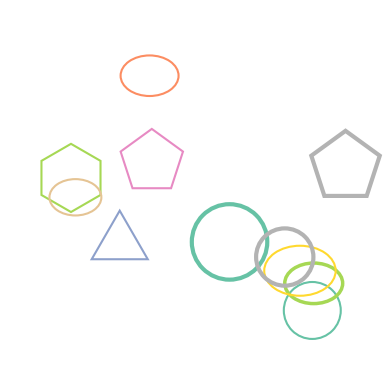[{"shape": "circle", "thickness": 1.5, "radius": 0.37, "center": [0.811, 0.194]}, {"shape": "circle", "thickness": 3, "radius": 0.49, "center": [0.596, 0.372]}, {"shape": "oval", "thickness": 1.5, "radius": 0.38, "center": [0.389, 0.803]}, {"shape": "triangle", "thickness": 1.5, "radius": 0.42, "center": [0.311, 0.369]}, {"shape": "pentagon", "thickness": 1.5, "radius": 0.43, "center": [0.394, 0.58]}, {"shape": "oval", "thickness": 2.5, "radius": 0.38, "center": [0.815, 0.264]}, {"shape": "hexagon", "thickness": 1.5, "radius": 0.44, "center": [0.184, 0.538]}, {"shape": "oval", "thickness": 1.5, "radius": 0.46, "center": [0.779, 0.297]}, {"shape": "oval", "thickness": 1.5, "radius": 0.34, "center": [0.196, 0.488]}, {"shape": "pentagon", "thickness": 3, "radius": 0.47, "center": [0.897, 0.567]}, {"shape": "circle", "thickness": 3, "radius": 0.37, "center": [0.74, 0.332]}]